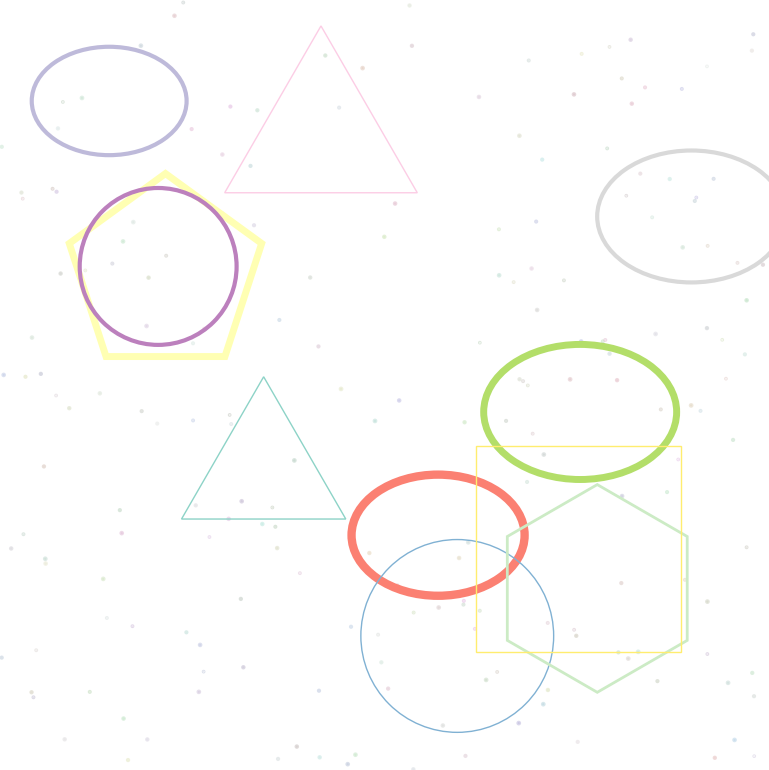[{"shape": "triangle", "thickness": 0.5, "radius": 0.62, "center": [0.342, 0.388]}, {"shape": "pentagon", "thickness": 2.5, "radius": 0.66, "center": [0.215, 0.643]}, {"shape": "oval", "thickness": 1.5, "radius": 0.5, "center": [0.142, 0.869]}, {"shape": "oval", "thickness": 3, "radius": 0.56, "center": [0.569, 0.305]}, {"shape": "circle", "thickness": 0.5, "radius": 0.63, "center": [0.594, 0.174]}, {"shape": "oval", "thickness": 2.5, "radius": 0.63, "center": [0.753, 0.465]}, {"shape": "triangle", "thickness": 0.5, "radius": 0.72, "center": [0.417, 0.822]}, {"shape": "oval", "thickness": 1.5, "radius": 0.61, "center": [0.898, 0.719]}, {"shape": "circle", "thickness": 1.5, "radius": 0.51, "center": [0.205, 0.654]}, {"shape": "hexagon", "thickness": 1, "radius": 0.67, "center": [0.776, 0.236]}, {"shape": "square", "thickness": 0.5, "radius": 0.67, "center": [0.751, 0.287]}]